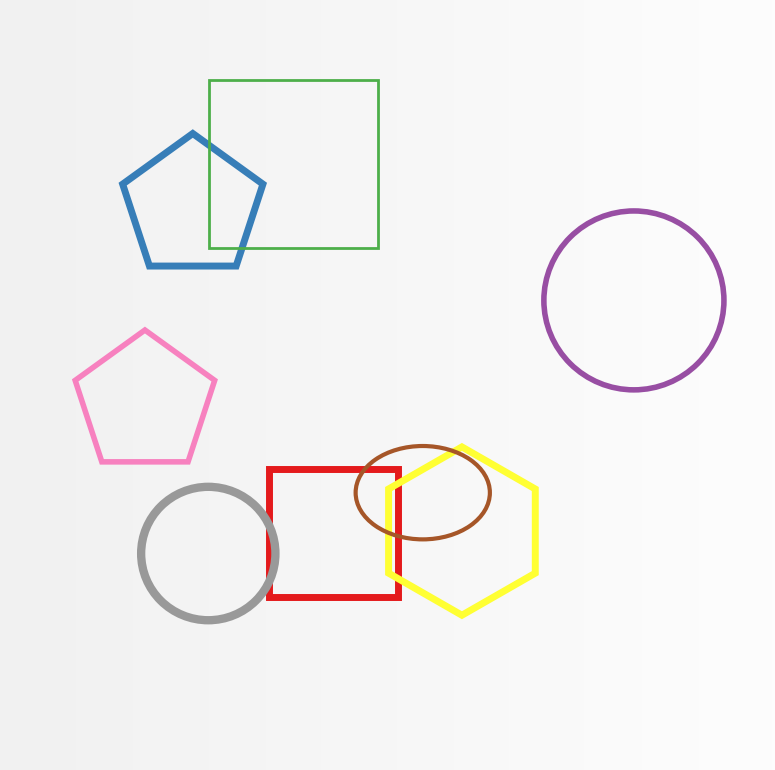[{"shape": "square", "thickness": 2.5, "radius": 0.42, "center": [0.43, 0.307]}, {"shape": "pentagon", "thickness": 2.5, "radius": 0.48, "center": [0.249, 0.731]}, {"shape": "square", "thickness": 1, "radius": 0.54, "center": [0.379, 0.787]}, {"shape": "circle", "thickness": 2, "radius": 0.58, "center": [0.818, 0.61]}, {"shape": "hexagon", "thickness": 2.5, "radius": 0.55, "center": [0.596, 0.31]}, {"shape": "oval", "thickness": 1.5, "radius": 0.43, "center": [0.545, 0.36]}, {"shape": "pentagon", "thickness": 2, "radius": 0.47, "center": [0.187, 0.477]}, {"shape": "circle", "thickness": 3, "radius": 0.43, "center": [0.269, 0.281]}]